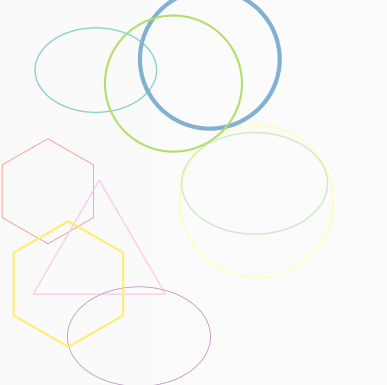[{"shape": "oval", "thickness": 1, "radius": 0.78, "center": [0.247, 0.818]}, {"shape": "circle", "thickness": 1, "radius": 0.99, "center": [0.662, 0.478]}, {"shape": "hexagon", "thickness": 0.5, "radius": 0.68, "center": [0.124, 0.503]}, {"shape": "circle", "thickness": 3, "radius": 0.9, "center": [0.541, 0.846]}, {"shape": "circle", "thickness": 1.5, "radius": 0.88, "center": [0.448, 0.783]}, {"shape": "triangle", "thickness": 1, "radius": 0.99, "center": [0.256, 0.335]}, {"shape": "oval", "thickness": 0.5, "radius": 0.92, "center": [0.359, 0.126]}, {"shape": "oval", "thickness": 1, "radius": 0.94, "center": [0.657, 0.524]}, {"shape": "hexagon", "thickness": 1.5, "radius": 0.82, "center": [0.177, 0.262]}]